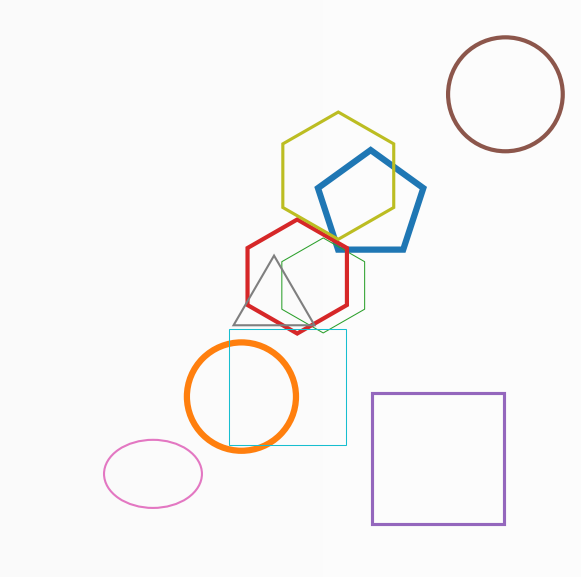[{"shape": "pentagon", "thickness": 3, "radius": 0.48, "center": [0.638, 0.644]}, {"shape": "circle", "thickness": 3, "radius": 0.47, "center": [0.415, 0.312]}, {"shape": "hexagon", "thickness": 0.5, "radius": 0.41, "center": [0.556, 0.505]}, {"shape": "hexagon", "thickness": 2, "radius": 0.49, "center": [0.511, 0.52]}, {"shape": "square", "thickness": 1.5, "radius": 0.56, "center": [0.754, 0.205]}, {"shape": "circle", "thickness": 2, "radius": 0.49, "center": [0.87, 0.836]}, {"shape": "oval", "thickness": 1, "radius": 0.42, "center": [0.263, 0.179]}, {"shape": "triangle", "thickness": 1, "radius": 0.4, "center": [0.471, 0.476]}, {"shape": "hexagon", "thickness": 1.5, "radius": 0.55, "center": [0.582, 0.695]}, {"shape": "square", "thickness": 0.5, "radius": 0.5, "center": [0.495, 0.329]}]